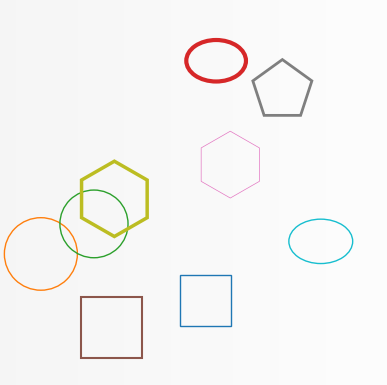[{"shape": "square", "thickness": 1, "radius": 0.33, "center": [0.531, 0.22]}, {"shape": "circle", "thickness": 1, "radius": 0.47, "center": [0.105, 0.34]}, {"shape": "circle", "thickness": 1, "radius": 0.44, "center": [0.242, 0.418]}, {"shape": "oval", "thickness": 3, "radius": 0.38, "center": [0.558, 0.842]}, {"shape": "square", "thickness": 1.5, "radius": 0.4, "center": [0.288, 0.15]}, {"shape": "hexagon", "thickness": 0.5, "radius": 0.43, "center": [0.594, 0.572]}, {"shape": "pentagon", "thickness": 2, "radius": 0.4, "center": [0.729, 0.765]}, {"shape": "hexagon", "thickness": 2.5, "radius": 0.49, "center": [0.295, 0.483]}, {"shape": "oval", "thickness": 1, "radius": 0.41, "center": [0.828, 0.373]}]